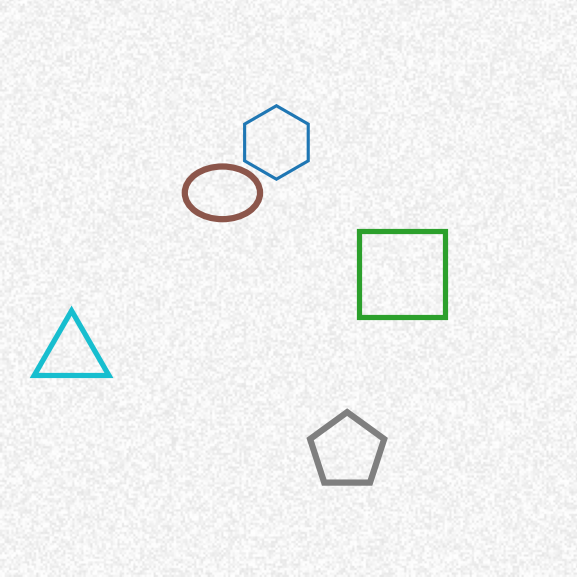[{"shape": "hexagon", "thickness": 1.5, "radius": 0.32, "center": [0.479, 0.752]}, {"shape": "square", "thickness": 2.5, "radius": 0.37, "center": [0.695, 0.524]}, {"shape": "oval", "thickness": 3, "radius": 0.33, "center": [0.385, 0.665]}, {"shape": "pentagon", "thickness": 3, "radius": 0.34, "center": [0.601, 0.218]}, {"shape": "triangle", "thickness": 2.5, "radius": 0.37, "center": [0.124, 0.386]}]